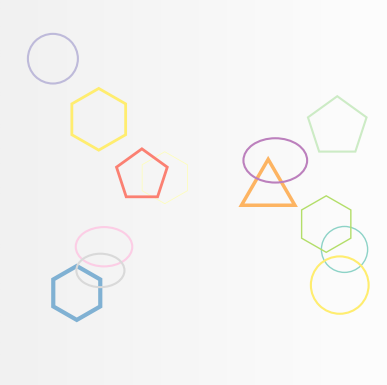[{"shape": "circle", "thickness": 1, "radius": 0.3, "center": [0.889, 0.352]}, {"shape": "hexagon", "thickness": 0.5, "radius": 0.34, "center": [0.425, 0.538]}, {"shape": "circle", "thickness": 1.5, "radius": 0.32, "center": [0.137, 0.848]}, {"shape": "pentagon", "thickness": 2, "radius": 0.34, "center": [0.366, 0.545]}, {"shape": "hexagon", "thickness": 3, "radius": 0.35, "center": [0.198, 0.239]}, {"shape": "triangle", "thickness": 2.5, "radius": 0.4, "center": [0.692, 0.507]}, {"shape": "hexagon", "thickness": 1, "radius": 0.37, "center": [0.842, 0.418]}, {"shape": "oval", "thickness": 1.5, "radius": 0.36, "center": [0.268, 0.359]}, {"shape": "oval", "thickness": 1.5, "radius": 0.31, "center": [0.259, 0.298]}, {"shape": "oval", "thickness": 1.5, "radius": 0.41, "center": [0.71, 0.583]}, {"shape": "pentagon", "thickness": 1.5, "radius": 0.4, "center": [0.87, 0.671]}, {"shape": "hexagon", "thickness": 2, "radius": 0.4, "center": [0.255, 0.69]}, {"shape": "circle", "thickness": 1.5, "radius": 0.37, "center": [0.877, 0.26]}]